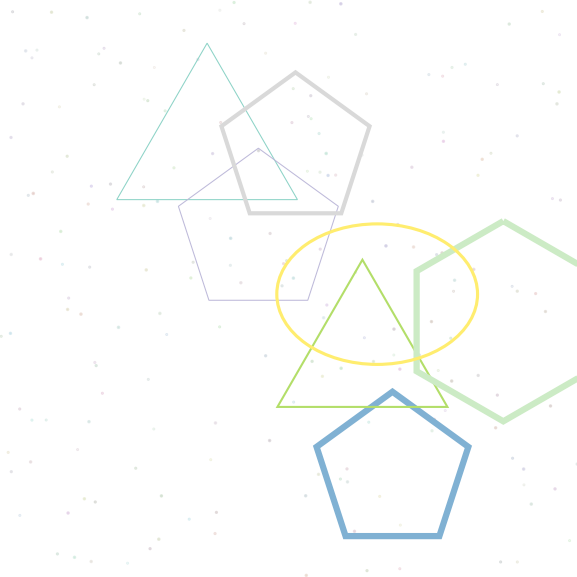[{"shape": "triangle", "thickness": 0.5, "radius": 0.9, "center": [0.359, 0.744]}, {"shape": "pentagon", "thickness": 0.5, "radius": 0.73, "center": [0.447, 0.597]}, {"shape": "pentagon", "thickness": 3, "radius": 0.69, "center": [0.68, 0.183]}, {"shape": "triangle", "thickness": 1, "radius": 0.85, "center": [0.628, 0.379]}, {"shape": "pentagon", "thickness": 2, "radius": 0.67, "center": [0.512, 0.739]}, {"shape": "hexagon", "thickness": 3, "radius": 0.87, "center": [0.872, 0.443]}, {"shape": "oval", "thickness": 1.5, "radius": 0.87, "center": [0.653, 0.49]}]